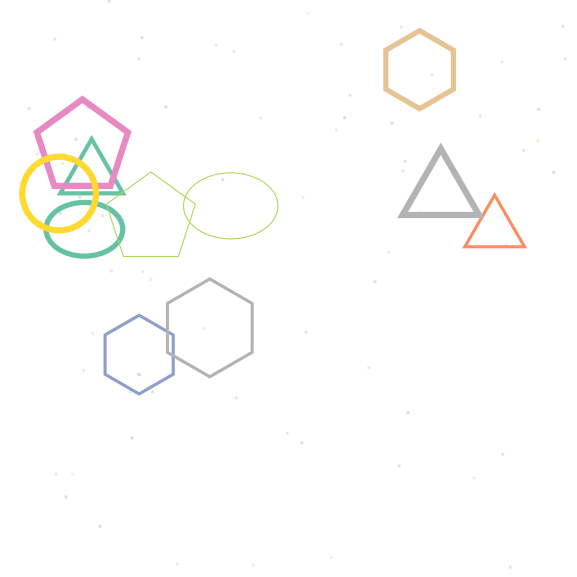[{"shape": "triangle", "thickness": 2, "radius": 0.31, "center": [0.159, 0.696]}, {"shape": "oval", "thickness": 2.5, "radius": 0.33, "center": [0.146, 0.602]}, {"shape": "triangle", "thickness": 1.5, "radius": 0.3, "center": [0.857, 0.602]}, {"shape": "hexagon", "thickness": 1.5, "radius": 0.34, "center": [0.241, 0.385]}, {"shape": "pentagon", "thickness": 3, "radius": 0.41, "center": [0.143, 0.744]}, {"shape": "oval", "thickness": 0.5, "radius": 0.41, "center": [0.4, 0.643]}, {"shape": "pentagon", "thickness": 0.5, "radius": 0.4, "center": [0.261, 0.621]}, {"shape": "circle", "thickness": 3, "radius": 0.32, "center": [0.102, 0.664]}, {"shape": "hexagon", "thickness": 2.5, "radius": 0.34, "center": [0.727, 0.878]}, {"shape": "triangle", "thickness": 3, "radius": 0.38, "center": [0.763, 0.665]}, {"shape": "hexagon", "thickness": 1.5, "radius": 0.42, "center": [0.363, 0.431]}]